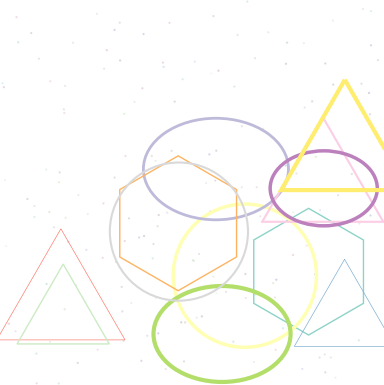[{"shape": "hexagon", "thickness": 1, "radius": 0.82, "center": [0.802, 0.294]}, {"shape": "circle", "thickness": 2.5, "radius": 0.93, "center": [0.636, 0.284]}, {"shape": "oval", "thickness": 2, "radius": 0.94, "center": [0.561, 0.561]}, {"shape": "triangle", "thickness": 0.5, "radius": 0.96, "center": [0.158, 0.213]}, {"shape": "triangle", "thickness": 0.5, "radius": 0.75, "center": [0.895, 0.176]}, {"shape": "hexagon", "thickness": 1, "radius": 0.88, "center": [0.463, 0.42]}, {"shape": "oval", "thickness": 3, "radius": 0.89, "center": [0.577, 0.133]}, {"shape": "triangle", "thickness": 1.5, "radius": 0.91, "center": [0.838, 0.515]}, {"shape": "circle", "thickness": 1.5, "radius": 0.9, "center": [0.465, 0.398]}, {"shape": "oval", "thickness": 2.5, "radius": 0.7, "center": [0.841, 0.511]}, {"shape": "triangle", "thickness": 1, "radius": 0.69, "center": [0.164, 0.176]}, {"shape": "triangle", "thickness": 3, "radius": 0.96, "center": [0.896, 0.602]}]